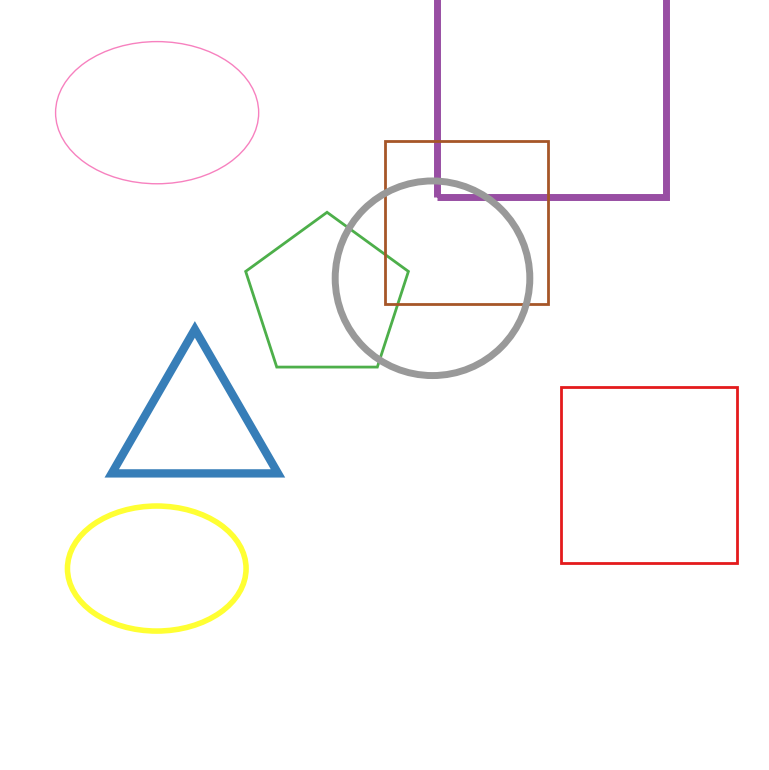[{"shape": "square", "thickness": 1, "radius": 0.57, "center": [0.843, 0.383]}, {"shape": "triangle", "thickness": 3, "radius": 0.62, "center": [0.253, 0.448]}, {"shape": "pentagon", "thickness": 1, "radius": 0.56, "center": [0.425, 0.613]}, {"shape": "square", "thickness": 2.5, "radius": 0.74, "center": [0.716, 0.893]}, {"shape": "oval", "thickness": 2, "radius": 0.58, "center": [0.204, 0.262]}, {"shape": "square", "thickness": 1, "radius": 0.53, "center": [0.606, 0.711]}, {"shape": "oval", "thickness": 0.5, "radius": 0.66, "center": [0.204, 0.854]}, {"shape": "circle", "thickness": 2.5, "radius": 0.63, "center": [0.562, 0.639]}]